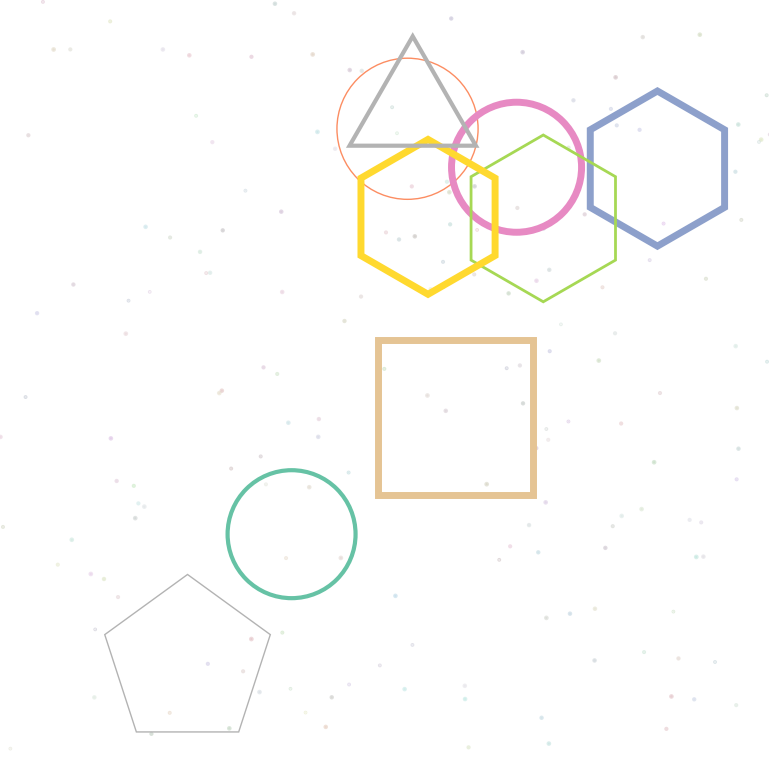[{"shape": "circle", "thickness": 1.5, "radius": 0.42, "center": [0.379, 0.306]}, {"shape": "circle", "thickness": 0.5, "radius": 0.46, "center": [0.529, 0.833]}, {"shape": "hexagon", "thickness": 2.5, "radius": 0.5, "center": [0.854, 0.781]}, {"shape": "circle", "thickness": 2.5, "radius": 0.42, "center": [0.671, 0.783]}, {"shape": "hexagon", "thickness": 1, "radius": 0.54, "center": [0.706, 0.716]}, {"shape": "hexagon", "thickness": 2.5, "radius": 0.5, "center": [0.556, 0.718]}, {"shape": "square", "thickness": 2.5, "radius": 0.5, "center": [0.591, 0.458]}, {"shape": "pentagon", "thickness": 0.5, "radius": 0.57, "center": [0.244, 0.141]}, {"shape": "triangle", "thickness": 1.5, "radius": 0.47, "center": [0.536, 0.858]}]